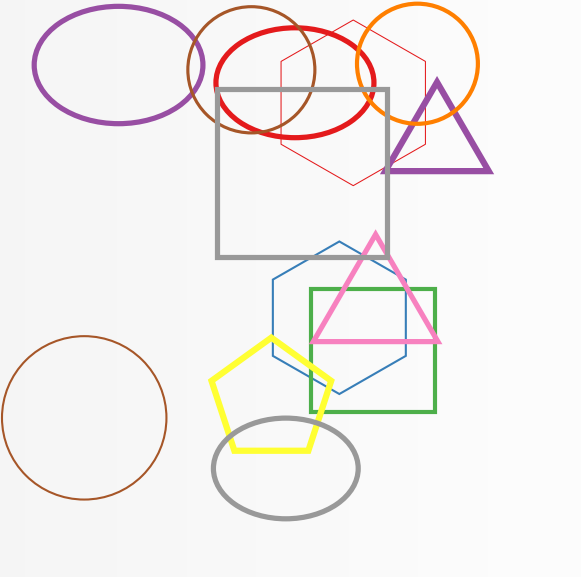[{"shape": "hexagon", "thickness": 0.5, "radius": 0.72, "center": [0.608, 0.821]}, {"shape": "oval", "thickness": 2.5, "radius": 0.68, "center": [0.507, 0.856]}, {"shape": "hexagon", "thickness": 1, "radius": 0.66, "center": [0.584, 0.449]}, {"shape": "square", "thickness": 2, "radius": 0.53, "center": [0.642, 0.393]}, {"shape": "triangle", "thickness": 3, "radius": 0.51, "center": [0.752, 0.754]}, {"shape": "oval", "thickness": 2.5, "radius": 0.73, "center": [0.204, 0.887]}, {"shape": "circle", "thickness": 2, "radius": 0.52, "center": [0.718, 0.889]}, {"shape": "pentagon", "thickness": 3, "radius": 0.54, "center": [0.467, 0.306]}, {"shape": "circle", "thickness": 1, "radius": 0.71, "center": [0.145, 0.276]}, {"shape": "circle", "thickness": 1.5, "radius": 0.55, "center": [0.432, 0.878]}, {"shape": "triangle", "thickness": 2.5, "radius": 0.62, "center": [0.646, 0.469]}, {"shape": "square", "thickness": 2.5, "radius": 0.73, "center": [0.519, 0.7]}, {"shape": "oval", "thickness": 2.5, "radius": 0.62, "center": [0.492, 0.188]}]